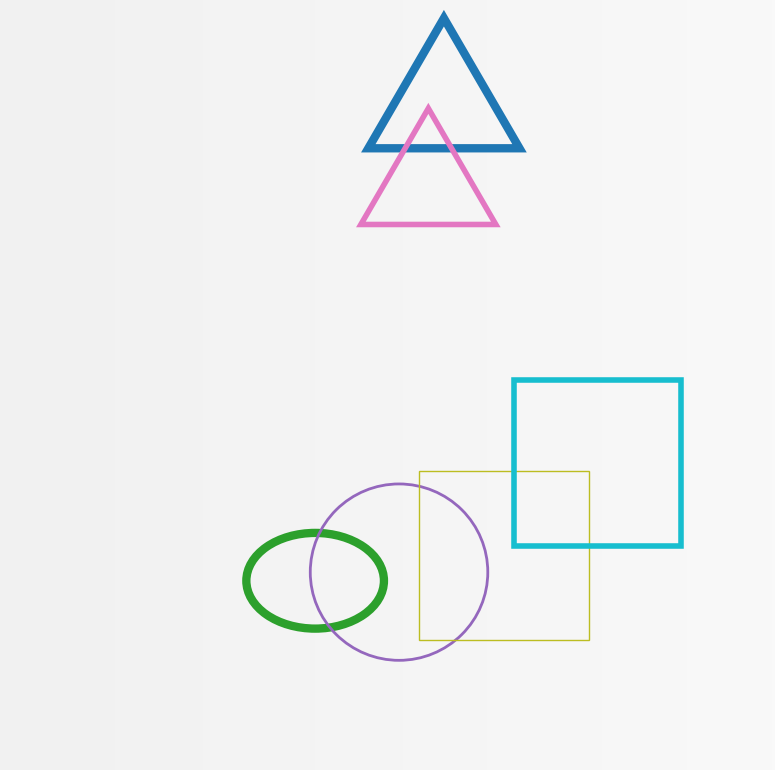[{"shape": "triangle", "thickness": 3, "radius": 0.56, "center": [0.573, 0.864]}, {"shape": "oval", "thickness": 3, "radius": 0.44, "center": [0.407, 0.246]}, {"shape": "circle", "thickness": 1, "radius": 0.57, "center": [0.515, 0.257]}, {"shape": "triangle", "thickness": 2, "radius": 0.5, "center": [0.553, 0.759]}, {"shape": "square", "thickness": 0.5, "radius": 0.55, "center": [0.65, 0.278]}, {"shape": "square", "thickness": 2, "radius": 0.54, "center": [0.771, 0.398]}]